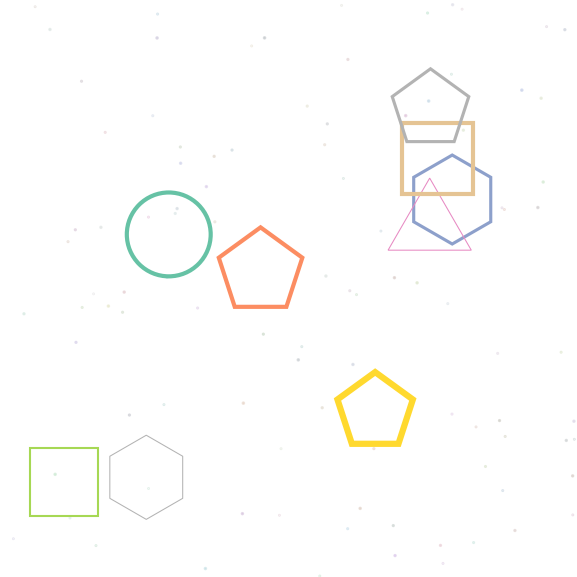[{"shape": "circle", "thickness": 2, "radius": 0.36, "center": [0.292, 0.593]}, {"shape": "pentagon", "thickness": 2, "radius": 0.38, "center": [0.451, 0.529]}, {"shape": "hexagon", "thickness": 1.5, "radius": 0.39, "center": [0.783, 0.654]}, {"shape": "triangle", "thickness": 0.5, "radius": 0.42, "center": [0.744, 0.608]}, {"shape": "square", "thickness": 1, "radius": 0.3, "center": [0.111, 0.164]}, {"shape": "pentagon", "thickness": 3, "radius": 0.34, "center": [0.65, 0.286]}, {"shape": "square", "thickness": 2, "radius": 0.31, "center": [0.758, 0.725]}, {"shape": "pentagon", "thickness": 1.5, "radius": 0.35, "center": [0.745, 0.81]}, {"shape": "hexagon", "thickness": 0.5, "radius": 0.36, "center": [0.253, 0.173]}]